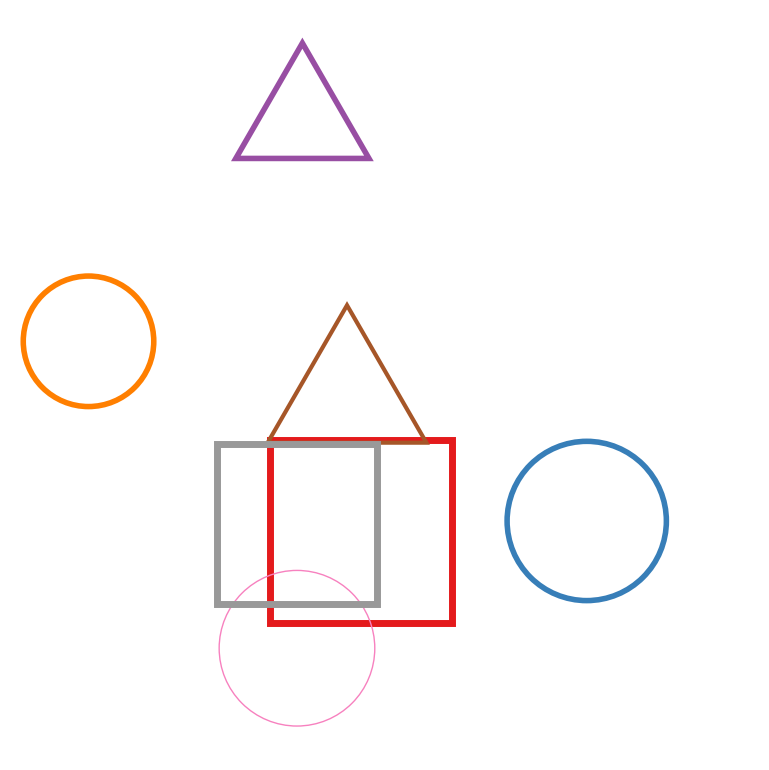[{"shape": "square", "thickness": 2.5, "radius": 0.59, "center": [0.469, 0.31]}, {"shape": "circle", "thickness": 2, "radius": 0.52, "center": [0.762, 0.323]}, {"shape": "triangle", "thickness": 2, "radius": 0.5, "center": [0.393, 0.844]}, {"shape": "circle", "thickness": 2, "radius": 0.42, "center": [0.115, 0.557]}, {"shape": "triangle", "thickness": 1.5, "radius": 0.59, "center": [0.451, 0.485]}, {"shape": "circle", "thickness": 0.5, "radius": 0.51, "center": [0.386, 0.158]}, {"shape": "square", "thickness": 2.5, "radius": 0.52, "center": [0.385, 0.319]}]